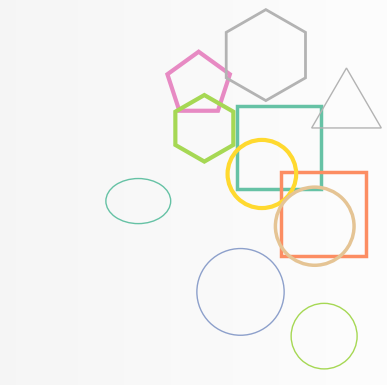[{"shape": "square", "thickness": 2.5, "radius": 0.54, "center": [0.72, 0.617]}, {"shape": "oval", "thickness": 1, "radius": 0.42, "center": [0.357, 0.478]}, {"shape": "square", "thickness": 2.5, "radius": 0.55, "center": [0.835, 0.444]}, {"shape": "circle", "thickness": 1, "radius": 0.56, "center": [0.621, 0.242]}, {"shape": "pentagon", "thickness": 3, "radius": 0.42, "center": [0.513, 0.781]}, {"shape": "circle", "thickness": 1, "radius": 0.43, "center": [0.836, 0.127]}, {"shape": "hexagon", "thickness": 3, "radius": 0.43, "center": [0.527, 0.667]}, {"shape": "circle", "thickness": 3, "radius": 0.44, "center": [0.676, 0.548]}, {"shape": "circle", "thickness": 2.5, "radius": 0.51, "center": [0.812, 0.412]}, {"shape": "hexagon", "thickness": 2, "radius": 0.59, "center": [0.686, 0.857]}, {"shape": "triangle", "thickness": 1, "radius": 0.52, "center": [0.894, 0.72]}]